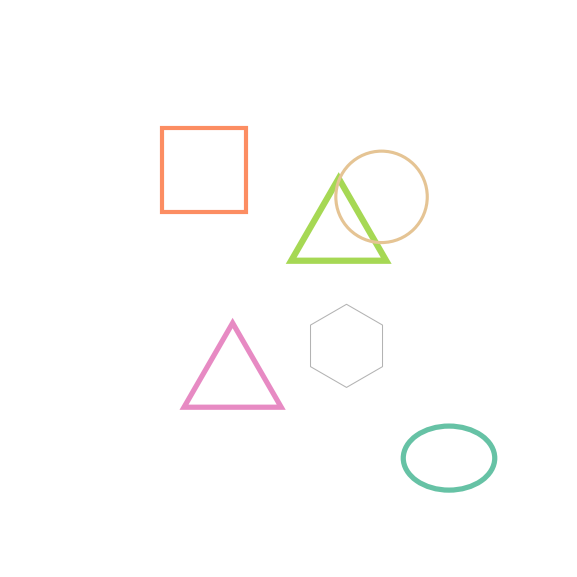[{"shape": "oval", "thickness": 2.5, "radius": 0.4, "center": [0.777, 0.206]}, {"shape": "square", "thickness": 2, "radius": 0.36, "center": [0.353, 0.704]}, {"shape": "triangle", "thickness": 2.5, "radius": 0.49, "center": [0.403, 0.343]}, {"shape": "triangle", "thickness": 3, "radius": 0.48, "center": [0.586, 0.595]}, {"shape": "circle", "thickness": 1.5, "radius": 0.4, "center": [0.661, 0.658]}, {"shape": "hexagon", "thickness": 0.5, "radius": 0.36, "center": [0.6, 0.4]}]